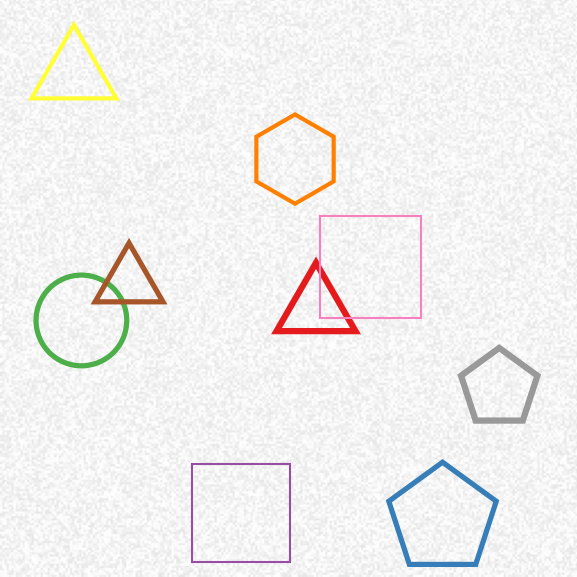[{"shape": "triangle", "thickness": 3, "radius": 0.39, "center": [0.547, 0.465]}, {"shape": "pentagon", "thickness": 2.5, "radius": 0.49, "center": [0.766, 0.101]}, {"shape": "circle", "thickness": 2.5, "radius": 0.39, "center": [0.141, 0.444]}, {"shape": "square", "thickness": 1, "radius": 0.42, "center": [0.417, 0.111]}, {"shape": "hexagon", "thickness": 2, "radius": 0.39, "center": [0.511, 0.724]}, {"shape": "triangle", "thickness": 2, "radius": 0.42, "center": [0.128, 0.871]}, {"shape": "triangle", "thickness": 2.5, "radius": 0.34, "center": [0.223, 0.51]}, {"shape": "square", "thickness": 1, "radius": 0.44, "center": [0.641, 0.537]}, {"shape": "pentagon", "thickness": 3, "radius": 0.35, "center": [0.864, 0.327]}]